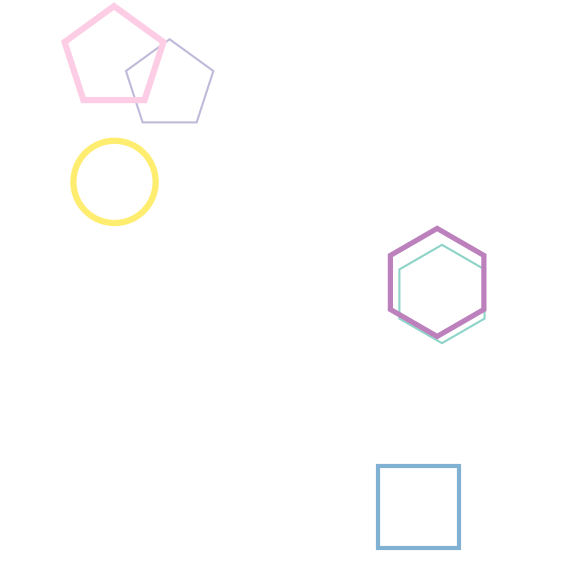[{"shape": "hexagon", "thickness": 1, "radius": 0.43, "center": [0.765, 0.49]}, {"shape": "pentagon", "thickness": 1, "radius": 0.4, "center": [0.294, 0.852]}, {"shape": "square", "thickness": 2, "radius": 0.35, "center": [0.725, 0.121]}, {"shape": "pentagon", "thickness": 3, "radius": 0.45, "center": [0.197, 0.899]}, {"shape": "hexagon", "thickness": 2.5, "radius": 0.47, "center": [0.757, 0.51]}, {"shape": "circle", "thickness": 3, "radius": 0.36, "center": [0.198, 0.684]}]